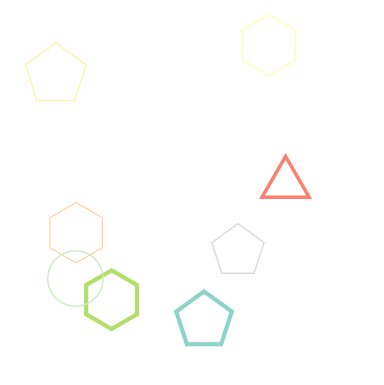[{"shape": "pentagon", "thickness": 3, "radius": 0.38, "center": [0.53, 0.167]}, {"shape": "hexagon", "thickness": 1, "radius": 0.4, "center": [0.698, 0.882]}, {"shape": "triangle", "thickness": 2.5, "radius": 0.35, "center": [0.742, 0.523]}, {"shape": "hexagon", "thickness": 0.5, "radius": 0.39, "center": [0.198, 0.396]}, {"shape": "hexagon", "thickness": 3, "radius": 0.38, "center": [0.29, 0.222]}, {"shape": "pentagon", "thickness": 1, "radius": 0.36, "center": [0.618, 0.348]}, {"shape": "circle", "thickness": 1, "radius": 0.36, "center": [0.196, 0.277]}, {"shape": "pentagon", "thickness": 0.5, "radius": 0.41, "center": [0.145, 0.806]}]